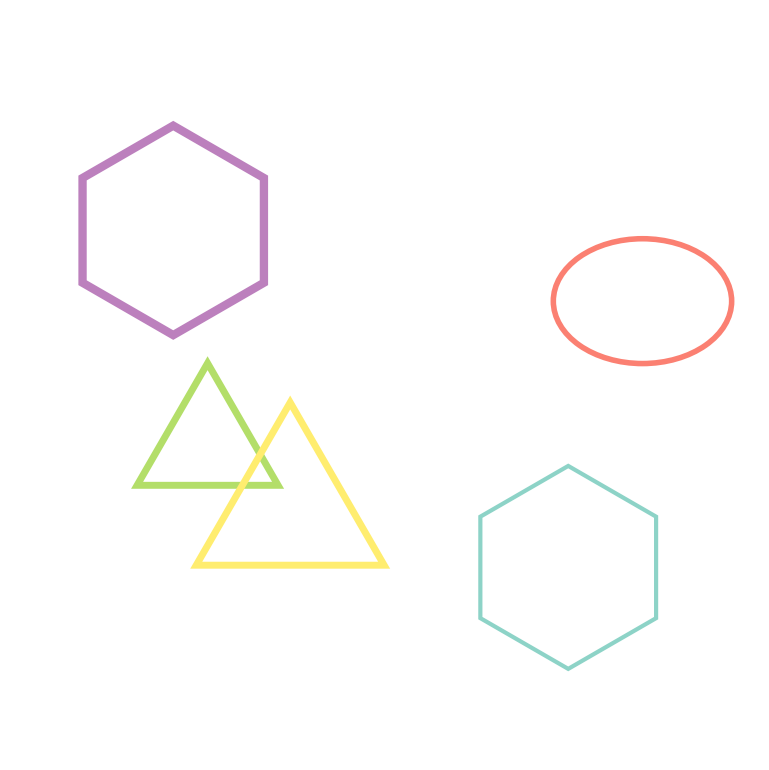[{"shape": "hexagon", "thickness": 1.5, "radius": 0.66, "center": [0.738, 0.263]}, {"shape": "oval", "thickness": 2, "radius": 0.58, "center": [0.834, 0.609]}, {"shape": "triangle", "thickness": 2.5, "radius": 0.53, "center": [0.27, 0.423]}, {"shape": "hexagon", "thickness": 3, "radius": 0.68, "center": [0.225, 0.701]}, {"shape": "triangle", "thickness": 2.5, "radius": 0.7, "center": [0.377, 0.336]}]